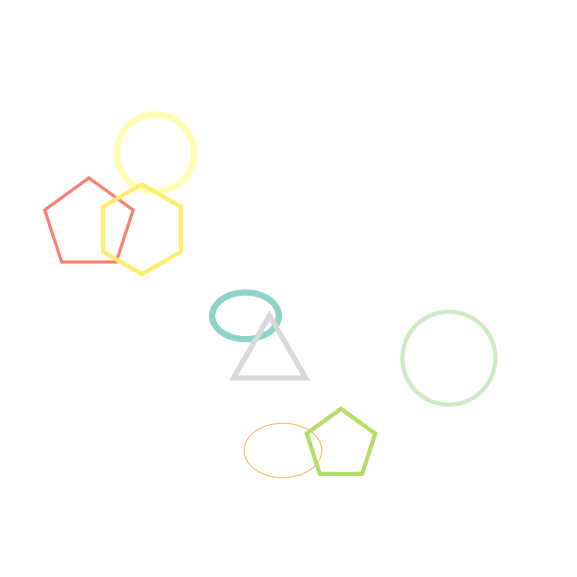[{"shape": "oval", "thickness": 3, "radius": 0.29, "center": [0.425, 0.452]}, {"shape": "circle", "thickness": 3, "radius": 0.33, "center": [0.269, 0.734]}, {"shape": "pentagon", "thickness": 1.5, "radius": 0.4, "center": [0.154, 0.611]}, {"shape": "oval", "thickness": 0.5, "radius": 0.34, "center": [0.49, 0.219]}, {"shape": "pentagon", "thickness": 2, "radius": 0.31, "center": [0.59, 0.229]}, {"shape": "triangle", "thickness": 2.5, "radius": 0.36, "center": [0.467, 0.381]}, {"shape": "circle", "thickness": 2, "radius": 0.4, "center": [0.777, 0.379]}, {"shape": "hexagon", "thickness": 2, "radius": 0.39, "center": [0.246, 0.602]}]